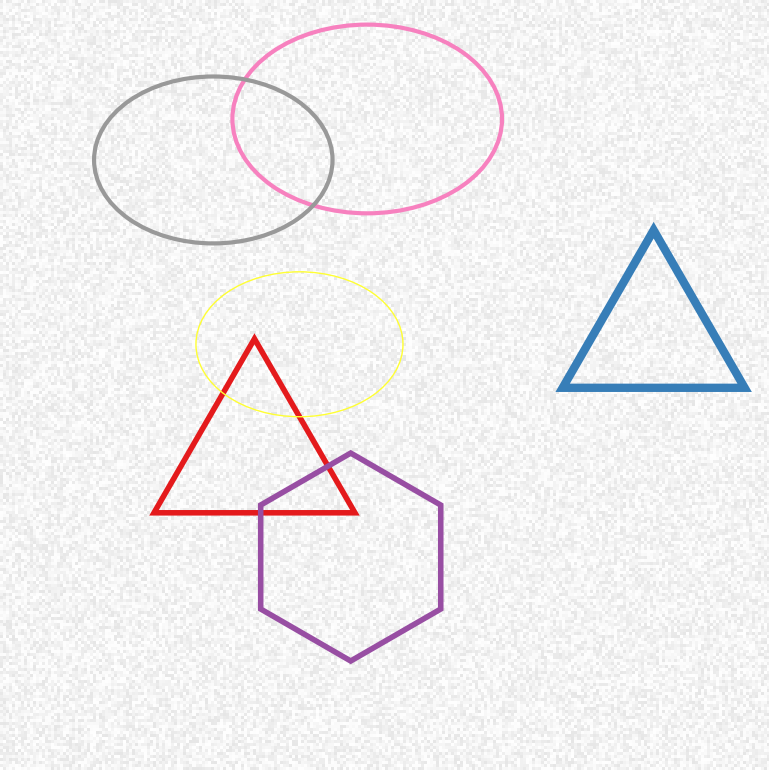[{"shape": "triangle", "thickness": 2, "radius": 0.75, "center": [0.33, 0.409]}, {"shape": "triangle", "thickness": 3, "radius": 0.68, "center": [0.849, 0.565]}, {"shape": "hexagon", "thickness": 2, "radius": 0.68, "center": [0.455, 0.277]}, {"shape": "oval", "thickness": 0.5, "radius": 0.67, "center": [0.389, 0.553]}, {"shape": "oval", "thickness": 1.5, "radius": 0.88, "center": [0.477, 0.846]}, {"shape": "oval", "thickness": 1.5, "radius": 0.77, "center": [0.277, 0.792]}]